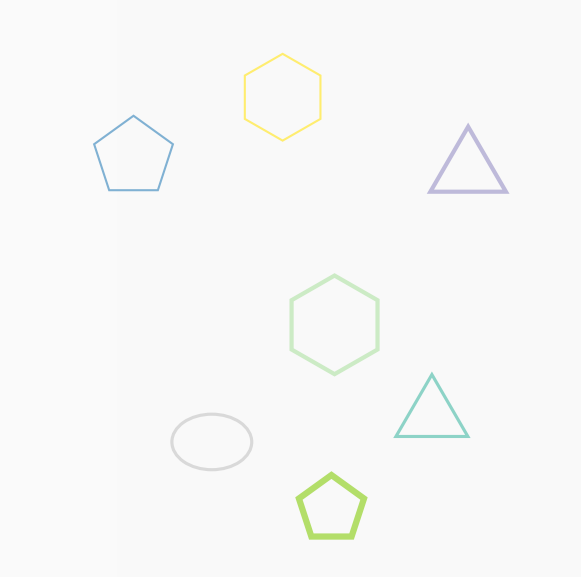[{"shape": "triangle", "thickness": 1.5, "radius": 0.36, "center": [0.743, 0.279]}, {"shape": "triangle", "thickness": 2, "radius": 0.38, "center": [0.805, 0.705]}, {"shape": "pentagon", "thickness": 1, "radius": 0.36, "center": [0.23, 0.727]}, {"shape": "pentagon", "thickness": 3, "radius": 0.29, "center": [0.57, 0.118]}, {"shape": "oval", "thickness": 1.5, "radius": 0.34, "center": [0.364, 0.234]}, {"shape": "hexagon", "thickness": 2, "radius": 0.43, "center": [0.576, 0.437]}, {"shape": "hexagon", "thickness": 1, "radius": 0.38, "center": [0.486, 0.831]}]